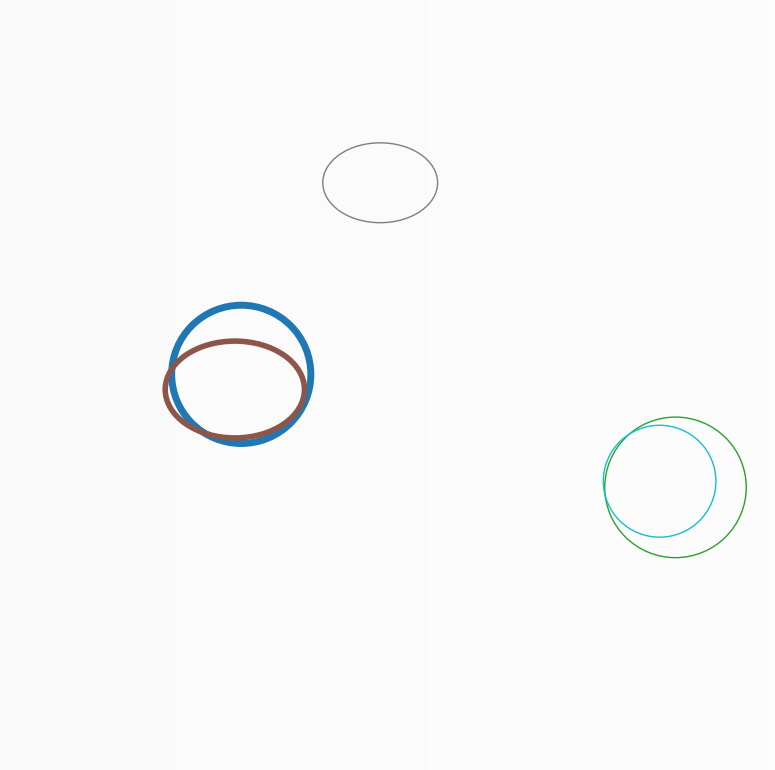[{"shape": "circle", "thickness": 2.5, "radius": 0.45, "center": [0.311, 0.514]}, {"shape": "circle", "thickness": 0.5, "radius": 0.46, "center": [0.872, 0.367]}, {"shape": "oval", "thickness": 2, "radius": 0.45, "center": [0.303, 0.494]}, {"shape": "oval", "thickness": 0.5, "radius": 0.37, "center": [0.491, 0.763]}, {"shape": "circle", "thickness": 0.5, "radius": 0.36, "center": [0.851, 0.375]}]